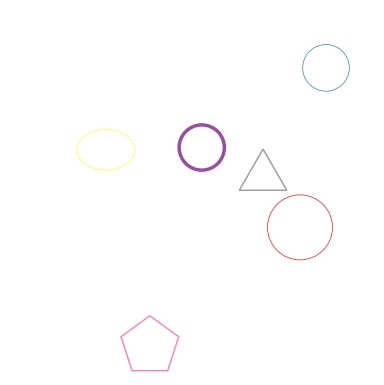[{"shape": "circle", "thickness": 0.5, "radius": 0.42, "center": [0.779, 0.409]}, {"shape": "circle", "thickness": 0.5, "radius": 0.3, "center": [0.847, 0.824]}, {"shape": "circle", "thickness": 2.5, "radius": 0.29, "center": [0.524, 0.617]}, {"shape": "oval", "thickness": 0.5, "radius": 0.38, "center": [0.274, 0.611]}, {"shape": "pentagon", "thickness": 1, "radius": 0.39, "center": [0.389, 0.101]}, {"shape": "triangle", "thickness": 1, "radius": 0.36, "center": [0.683, 0.541]}]